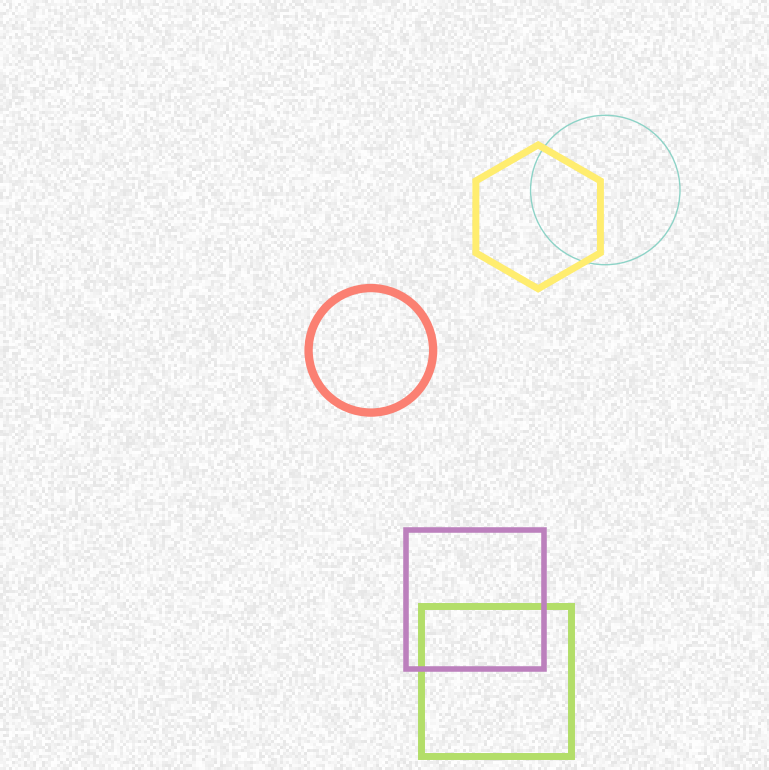[{"shape": "circle", "thickness": 0.5, "radius": 0.49, "center": [0.786, 0.753]}, {"shape": "circle", "thickness": 3, "radius": 0.4, "center": [0.482, 0.545]}, {"shape": "square", "thickness": 2.5, "radius": 0.49, "center": [0.644, 0.116]}, {"shape": "square", "thickness": 2, "radius": 0.45, "center": [0.617, 0.221]}, {"shape": "hexagon", "thickness": 2.5, "radius": 0.47, "center": [0.699, 0.718]}]